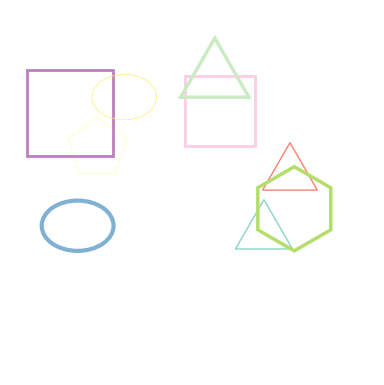[{"shape": "triangle", "thickness": 1, "radius": 0.43, "center": [0.686, 0.396]}, {"shape": "pentagon", "thickness": 0.5, "radius": 0.4, "center": [0.253, 0.615]}, {"shape": "triangle", "thickness": 1, "radius": 0.41, "center": [0.753, 0.547]}, {"shape": "oval", "thickness": 3, "radius": 0.47, "center": [0.202, 0.414]}, {"shape": "hexagon", "thickness": 2.5, "radius": 0.55, "center": [0.764, 0.458]}, {"shape": "square", "thickness": 2, "radius": 0.46, "center": [0.572, 0.712]}, {"shape": "square", "thickness": 2, "radius": 0.56, "center": [0.182, 0.707]}, {"shape": "triangle", "thickness": 2.5, "radius": 0.51, "center": [0.558, 0.799]}, {"shape": "oval", "thickness": 0.5, "radius": 0.42, "center": [0.323, 0.748]}]